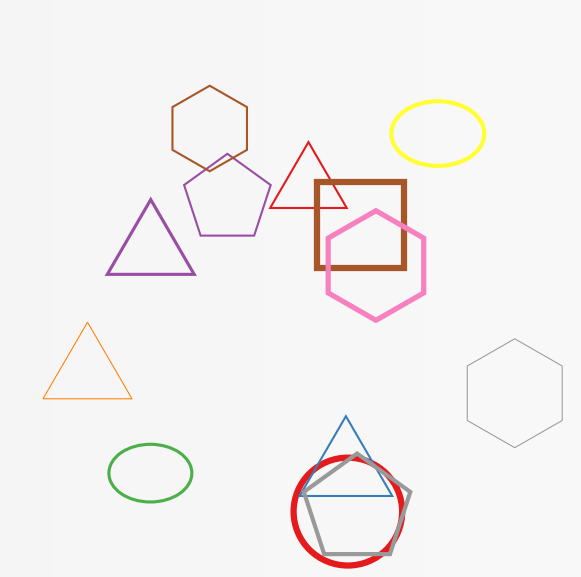[{"shape": "triangle", "thickness": 1, "radius": 0.38, "center": [0.531, 0.677]}, {"shape": "circle", "thickness": 3, "radius": 0.47, "center": [0.598, 0.113]}, {"shape": "triangle", "thickness": 1, "radius": 0.46, "center": [0.595, 0.186]}, {"shape": "oval", "thickness": 1.5, "radius": 0.36, "center": [0.259, 0.18]}, {"shape": "triangle", "thickness": 1.5, "radius": 0.43, "center": [0.259, 0.567]}, {"shape": "pentagon", "thickness": 1, "radius": 0.39, "center": [0.391, 0.655]}, {"shape": "triangle", "thickness": 0.5, "radius": 0.44, "center": [0.151, 0.353]}, {"shape": "oval", "thickness": 2, "radius": 0.4, "center": [0.753, 0.768]}, {"shape": "square", "thickness": 3, "radius": 0.37, "center": [0.62, 0.609]}, {"shape": "hexagon", "thickness": 1, "radius": 0.37, "center": [0.361, 0.777]}, {"shape": "hexagon", "thickness": 2.5, "radius": 0.47, "center": [0.647, 0.539]}, {"shape": "hexagon", "thickness": 0.5, "radius": 0.47, "center": [0.886, 0.318]}, {"shape": "pentagon", "thickness": 2, "radius": 0.48, "center": [0.614, 0.118]}]